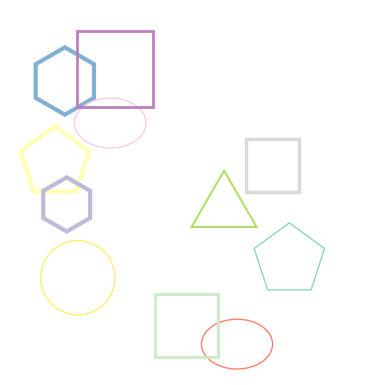[{"shape": "pentagon", "thickness": 1, "radius": 0.48, "center": [0.752, 0.325]}, {"shape": "pentagon", "thickness": 3, "radius": 0.47, "center": [0.142, 0.578]}, {"shape": "hexagon", "thickness": 3, "radius": 0.35, "center": [0.173, 0.469]}, {"shape": "oval", "thickness": 1, "radius": 0.46, "center": [0.616, 0.106]}, {"shape": "hexagon", "thickness": 3, "radius": 0.44, "center": [0.168, 0.79]}, {"shape": "triangle", "thickness": 1.5, "radius": 0.49, "center": [0.582, 0.459]}, {"shape": "oval", "thickness": 1, "radius": 0.46, "center": [0.286, 0.68]}, {"shape": "square", "thickness": 2.5, "radius": 0.34, "center": [0.708, 0.571]}, {"shape": "square", "thickness": 2, "radius": 0.5, "center": [0.299, 0.82]}, {"shape": "square", "thickness": 2, "radius": 0.41, "center": [0.484, 0.155]}, {"shape": "circle", "thickness": 1, "radius": 0.48, "center": [0.202, 0.279]}]